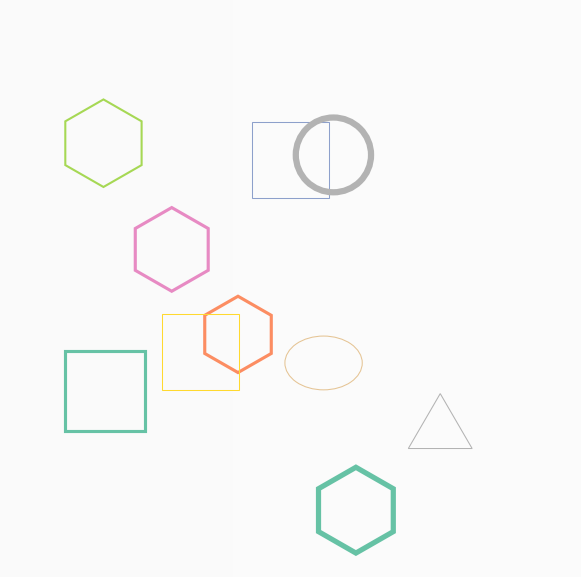[{"shape": "square", "thickness": 1.5, "radius": 0.34, "center": [0.18, 0.322]}, {"shape": "hexagon", "thickness": 2.5, "radius": 0.37, "center": [0.612, 0.116]}, {"shape": "hexagon", "thickness": 1.5, "radius": 0.33, "center": [0.409, 0.42]}, {"shape": "square", "thickness": 0.5, "radius": 0.33, "center": [0.5, 0.722]}, {"shape": "hexagon", "thickness": 1.5, "radius": 0.36, "center": [0.295, 0.567]}, {"shape": "hexagon", "thickness": 1, "radius": 0.38, "center": [0.178, 0.751]}, {"shape": "square", "thickness": 0.5, "radius": 0.33, "center": [0.345, 0.39]}, {"shape": "oval", "thickness": 0.5, "radius": 0.33, "center": [0.557, 0.371]}, {"shape": "triangle", "thickness": 0.5, "radius": 0.32, "center": [0.757, 0.254]}, {"shape": "circle", "thickness": 3, "radius": 0.32, "center": [0.574, 0.731]}]